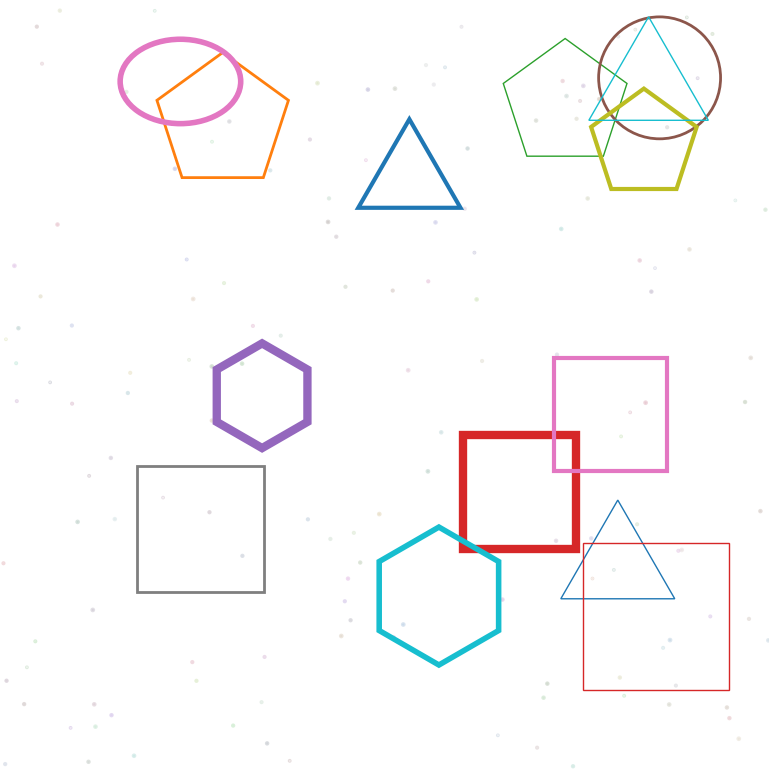[{"shape": "triangle", "thickness": 1.5, "radius": 0.38, "center": [0.532, 0.768]}, {"shape": "triangle", "thickness": 0.5, "radius": 0.43, "center": [0.802, 0.265]}, {"shape": "pentagon", "thickness": 1, "radius": 0.45, "center": [0.289, 0.842]}, {"shape": "pentagon", "thickness": 0.5, "radius": 0.42, "center": [0.734, 0.865]}, {"shape": "square", "thickness": 0.5, "radius": 0.48, "center": [0.852, 0.199]}, {"shape": "square", "thickness": 3, "radius": 0.37, "center": [0.674, 0.361]}, {"shape": "hexagon", "thickness": 3, "radius": 0.34, "center": [0.34, 0.486]}, {"shape": "circle", "thickness": 1, "radius": 0.4, "center": [0.857, 0.899]}, {"shape": "square", "thickness": 1.5, "radius": 0.37, "center": [0.793, 0.461]}, {"shape": "oval", "thickness": 2, "radius": 0.39, "center": [0.234, 0.894]}, {"shape": "square", "thickness": 1, "radius": 0.41, "center": [0.26, 0.313]}, {"shape": "pentagon", "thickness": 1.5, "radius": 0.36, "center": [0.836, 0.813]}, {"shape": "hexagon", "thickness": 2, "radius": 0.45, "center": [0.57, 0.226]}, {"shape": "triangle", "thickness": 0.5, "radius": 0.45, "center": [0.842, 0.889]}]